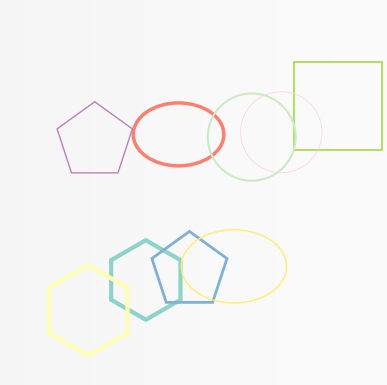[{"shape": "hexagon", "thickness": 3, "radius": 0.52, "center": [0.376, 0.273]}, {"shape": "hexagon", "thickness": 3, "radius": 0.59, "center": [0.228, 0.194]}, {"shape": "oval", "thickness": 2.5, "radius": 0.58, "center": [0.461, 0.651]}, {"shape": "pentagon", "thickness": 2, "radius": 0.51, "center": [0.489, 0.297]}, {"shape": "square", "thickness": 1.5, "radius": 0.57, "center": [0.873, 0.725]}, {"shape": "circle", "thickness": 0.5, "radius": 0.53, "center": [0.726, 0.657]}, {"shape": "pentagon", "thickness": 1, "radius": 0.51, "center": [0.244, 0.634]}, {"shape": "circle", "thickness": 1.5, "radius": 0.57, "center": [0.65, 0.644]}, {"shape": "oval", "thickness": 1, "radius": 0.68, "center": [0.604, 0.308]}]